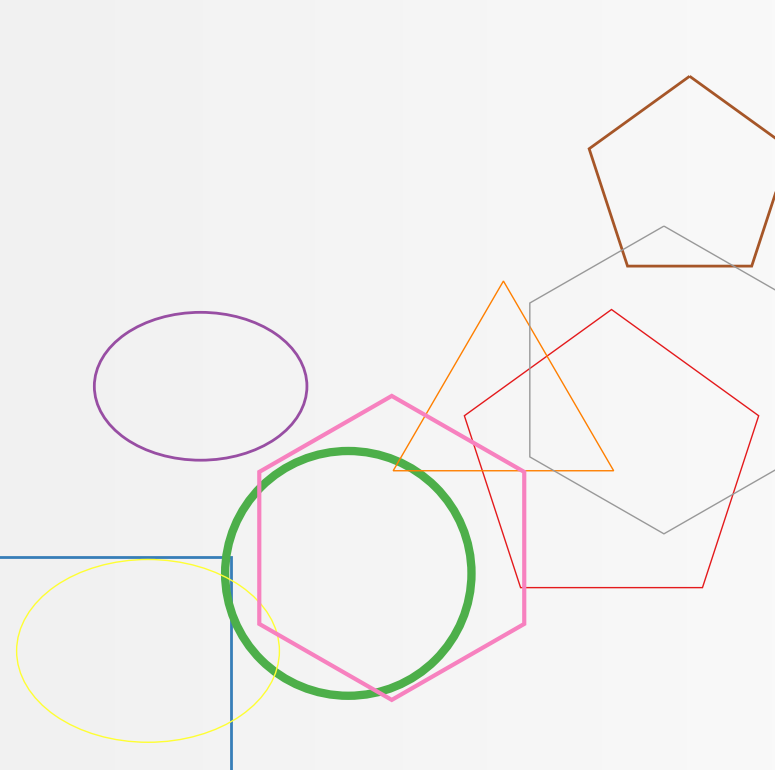[{"shape": "pentagon", "thickness": 0.5, "radius": 1.0, "center": [0.789, 0.398]}, {"shape": "square", "thickness": 1, "radius": 0.83, "center": [0.131, 0.11]}, {"shape": "circle", "thickness": 3, "radius": 0.79, "center": [0.449, 0.255]}, {"shape": "oval", "thickness": 1, "radius": 0.69, "center": [0.259, 0.498]}, {"shape": "triangle", "thickness": 0.5, "radius": 0.82, "center": [0.65, 0.471]}, {"shape": "oval", "thickness": 0.5, "radius": 0.85, "center": [0.191, 0.155]}, {"shape": "pentagon", "thickness": 1, "radius": 0.68, "center": [0.89, 0.765]}, {"shape": "hexagon", "thickness": 1.5, "radius": 0.99, "center": [0.506, 0.288]}, {"shape": "hexagon", "thickness": 0.5, "radius": 1.0, "center": [0.857, 0.507]}]